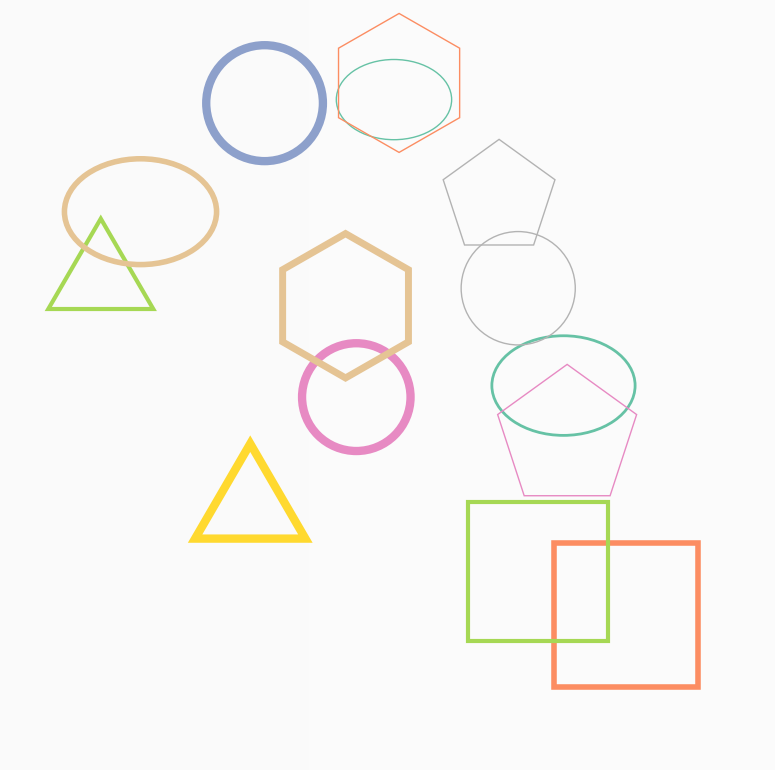[{"shape": "oval", "thickness": 1, "radius": 0.46, "center": [0.727, 0.499]}, {"shape": "oval", "thickness": 0.5, "radius": 0.37, "center": [0.508, 0.871]}, {"shape": "hexagon", "thickness": 0.5, "radius": 0.45, "center": [0.515, 0.892]}, {"shape": "square", "thickness": 2, "radius": 0.47, "center": [0.808, 0.201]}, {"shape": "circle", "thickness": 3, "radius": 0.38, "center": [0.341, 0.866]}, {"shape": "circle", "thickness": 3, "radius": 0.35, "center": [0.46, 0.484]}, {"shape": "pentagon", "thickness": 0.5, "radius": 0.47, "center": [0.732, 0.432]}, {"shape": "triangle", "thickness": 1.5, "radius": 0.39, "center": [0.13, 0.638]}, {"shape": "square", "thickness": 1.5, "radius": 0.45, "center": [0.694, 0.258]}, {"shape": "triangle", "thickness": 3, "radius": 0.41, "center": [0.323, 0.342]}, {"shape": "hexagon", "thickness": 2.5, "radius": 0.47, "center": [0.446, 0.603]}, {"shape": "oval", "thickness": 2, "radius": 0.49, "center": [0.181, 0.725]}, {"shape": "pentagon", "thickness": 0.5, "radius": 0.38, "center": [0.644, 0.743]}, {"shape": "circle", "thickness": 0.5, "radius": 0.37, "center": [0.669, 0.626]}]